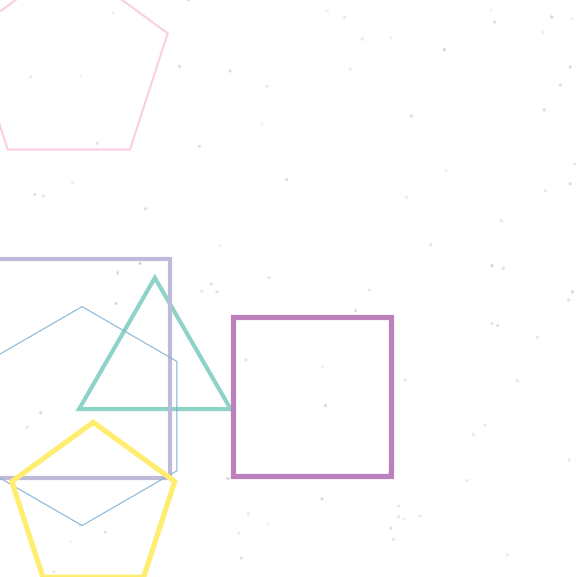[{"shape": "triangle", "thickness": 2, "radius": 0.76, "center": [0.268, 0.367]}, {"shape": "square", "thickness": 2, "radius": 0.95, "center": [0.104, 0.361]}, {"shape": "hexagon", "thickness": 0.5, "radius": 0.95, "center": [0.142, 0.279]}, {"shape": "pentagon", "thickness": 1, "radius": 0.9, "center": [0.119, 0.886]}, {"shape": "square", "thickness": 2.5, "radius": 0.69, "center": [0.54, 0.312]}, {"shape": "pentagon", "thickness": 2.5, "radius": 0.74, "center": [0.162, 0.12]}]